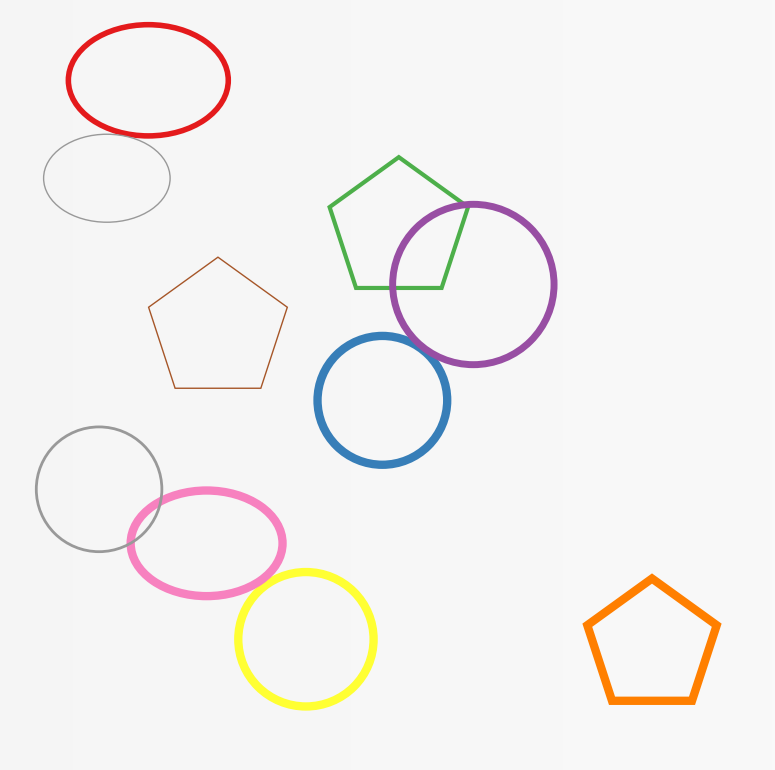[{"shape": "oval", "thickness": 2, "radius": 0.52, "center": [0.191, 0.896]}, {"shape": "circle", "thickness": 3, "radius": 0.42, "center": [0.493, 0.48]}, {"shape": "pentagon", "thickness": 1.5, "radius": 0.47, "center": [0.515, 0.702]}, {"shape": "circle", "thickness": 2.5, "radius": 0.52, "center": [0.611, 0.631]}, {"shape": "pentagon", "thickness": 3, "radius": 0.44, "center": [0.841, 0.161]}, {"shape": "circle", "thickness": 3, "radius": 0.44, "center": [0.395, 0.17]}, {"shape": "pentagon", "thickness": 0.5, "radius": 0.47, "center": [0.281, 0.572]}, {"shape": "oval", "thickness": 3, "radius": 0.49, "center": [0.267, 0.294]}, {"shape": "oval", "thickness": 0.5, "radius": 0.41, "center": [0.138, 0.769]}, {"shape": "circle", "thickness": 1, "radius": 0.41, "center": [0.128, 0.365]}]